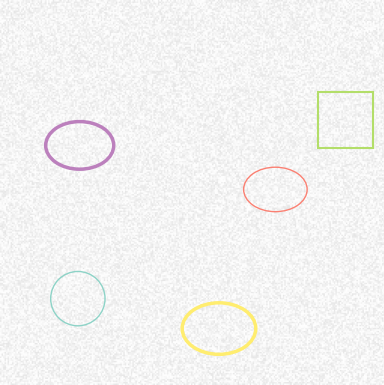[{"shape": "circle", "thickness": 1, "radius": 0.35, "center": [0.202, 0.224]}, {"shape": "oval", "thickness": 1, "radius": 0.41, "center": [0.715, 0.508]}, {"shape": "square", "thickness": 1.5, "radius": 0.36, "center": [0.898, 0.688]}, {"shape": "oval", "thickness": 2.5, "radius": 0.44, "center": [0.207, 0.622]}, {"shape": "oval", "thickness": 2.5, "radius": 0.48, "center": [0.569, 0.147]}]